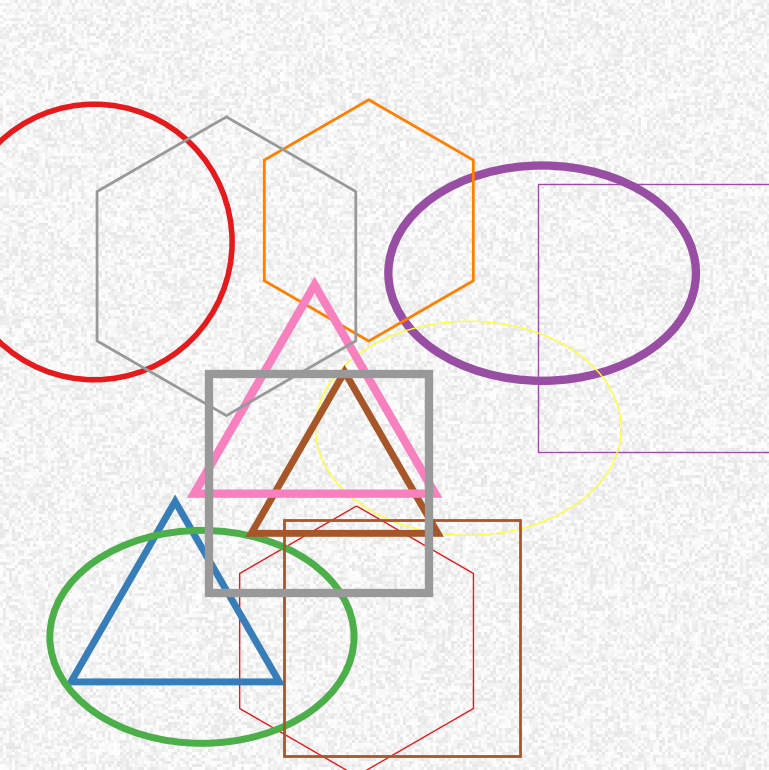[{"shape": "hexagon", "thickness": 0.5, "radius": 0.88, "center": [0.463, 0.168]}, {"shape": "circle", "thickness": 2, "radius": 0.89, "center": [0.123, 0.686]}, {"shape": "triangle", "thickness": 2.5, "radius": 0.78, "center": [0.227, 0.193]}, {"shape": "oval", "thickness": 2.5, "radius": 0.99, "center": [0.262, 0.173]}, {"shape": "square", "thickness": 0.5, "radius": 0.87, "center": [0.873, 0.587]}, {"shape": "oval", "thickness": 3, "radius": 1.0, "center": [0.704, 0.645]}, {"shape": "hexagon", "thickness": 1, "radius": 0.78, "center": [0.479, 0.714]}, {"shape": "oval", "thickness": 0.5, "radius": 0.99, "center": [0.608, 0.444]}, {"shape": "square", "thickness": 1, "radius": 0.77, "center": [0.522, 0.171]}, {"shape": "triangle", "thickness": 2.5, "radius": 0.7, "center": [0.448, 0.377]}, {"shape": "triangle", "thickness": 3, "radius": 0.9, "center": [0.409, 0.449]}, {"shape": "hexagon", "thickness": 1, "radius": 0.97, "center": [0.294, 0.654]}, {"shape": "square", "thickness": 3, "radius": 0.71, "center": [0.414, 0.372]}]